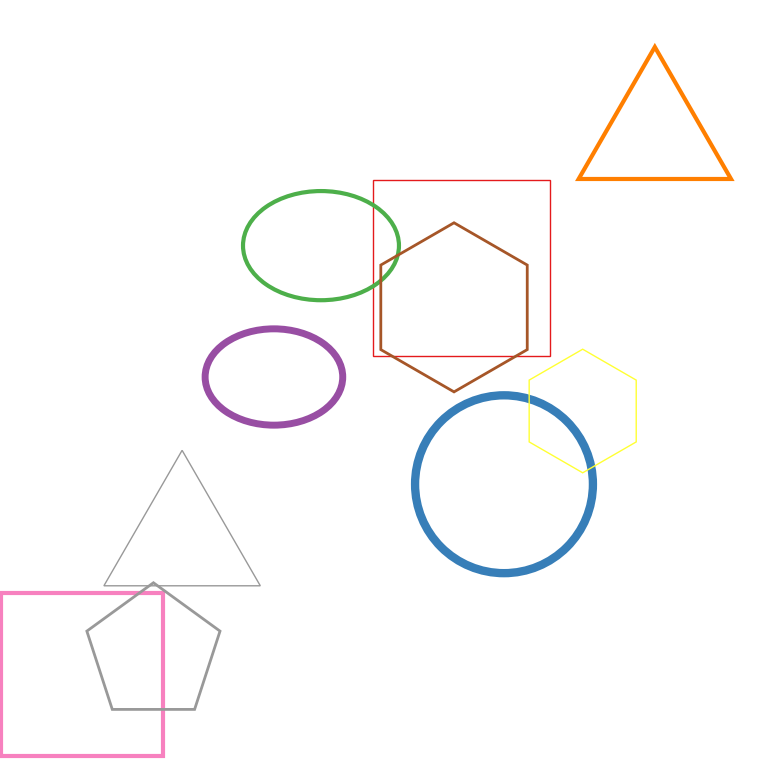[{"shape": "square", "thickness": 0.5, "radius": 0.57, "center": [0.599, 0.652]}, {"shape": "circle", "thickness": 3, "radius": 0.58, "center": [0.655, 0.371]}, {"shape": "oval", "thickness": 1.5, "radius": 0.51, "center": [0.417, 0.681]}, {"shape": "oval", "thickness": 2.5, "radius": 0.45, "center": [0.356, 0.51]}, {"shape": "triangle", "thickness": 1.5, "radius": 0.57, "center": [0.85, 0.825]}, {"shape": "hexagon", "thickness": 0.5, "radius": 0.4, "center": [0.757, 0.466]}, {"shape": "hexagon", "thickness": 1, "radius": 0.55, "center": [0.59, 0.601]}, {"shape": "square", "thickness": 1.5, "radius": 0.53, "center": [0.106, 0.124]}, {"shape": "pentagon", "thickness": 1, "radius": 0.45, "center": [0.199, 0.152]}, {"shape": "triangle", "thickness": 0.5, "radius": 0.59, "center": [0.236, 0.298]}]